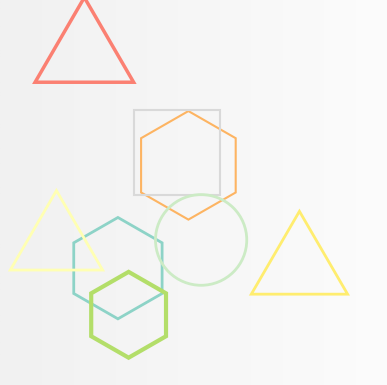[{"shape": "hexagon", "thickness": 2, "radius": 0.66, "center": [0.304, 0.303]}, {"shape": "triangle", "thickness": 2, "radius": 0.69, "center": [0.146, 0.367]}, {"shape": "triangle", "thickness": 2.5, "radius": 0.73, "center": [0.218, 0.86]}, {"shape": "hexagon", "thickness": 1.5, "radius": 0.7, "center": [0.486, 0.571]}, {"shape": "hexagon", "thickness": 3, "radius": 0.56, "center": [0.332, 0.182]}, {"shape": "square", "thickness": 1.5, "radius": 0.56, "center": [0.456, 0.603]}, {"shape": "circle", "thickness": 2, "radius": 0.59, "center": [0.519, 0.377]}, {"shape": "triangle", "thickness": 2, "radius": 0.72, "center": [0.773, 0.308]}]